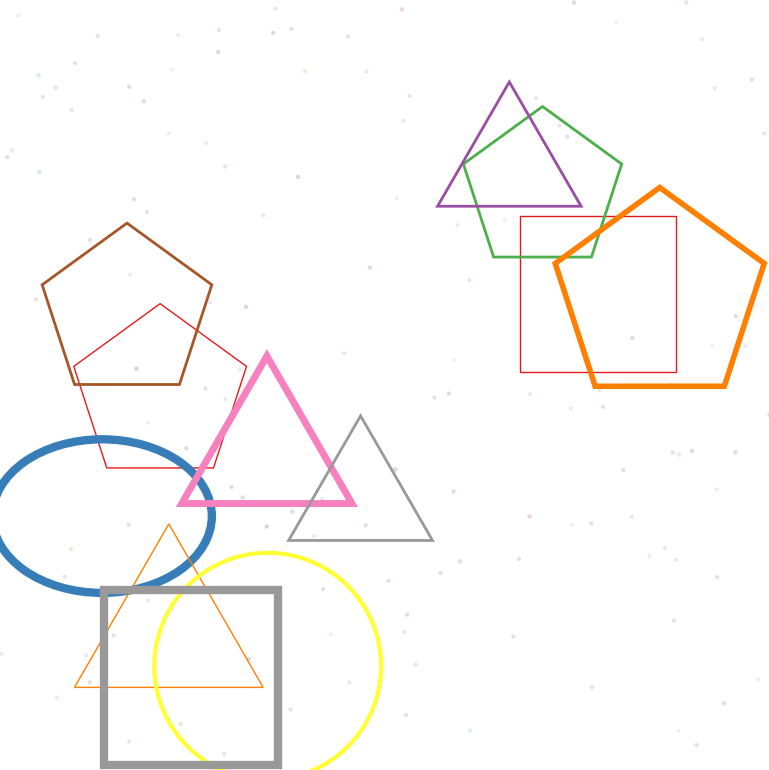[{"shape": "square", "thickness": 0.5, "radius": 0.51, "center": [0.777, 0.618]}, {"shape": "pentagon", "thickness": 0.5, "radius": 0.59, "center": [0.208, 0.488]}, {"shape": "oval", "thickness": 3, "radius": 0.71, "center": [0.133, 0.33]}, {"shape": "pentagon", "thickness": 1, "radius": 0.54, "center": [0.705, 0.754]}, {"shape": "triangle", "thickness": 1, "radius": 0.54, "center": [0.661, 0.786]}, {"shape": "triangle", "thickness": 0.5, "radius": 0.71, "center": [0.219, 0.178]}, {"shape": "pentagon", "thickness": 2, "radius": 0.71, "center": [0.857, 0.614]}, {"shape": "circle", "thickness": 1.5, "radius": 0.74, "center": [0.348, 0.135]}, {"shape": "pentagon", "thickness": 1, "radius": 0.58, "center": [0.165, 0.594]}, {"shape": "triangle", "thickness": 2.5, "radius": 0.64, "center": [0.347, 0.41]}, {"shape": "square", "thickness": 3, "radius": 0.57, "center": [0.248, 0.12]}, {"shape": "triangle", "thickness": 1, "radius": 0.54, "center": [0.468, 0.352]}]